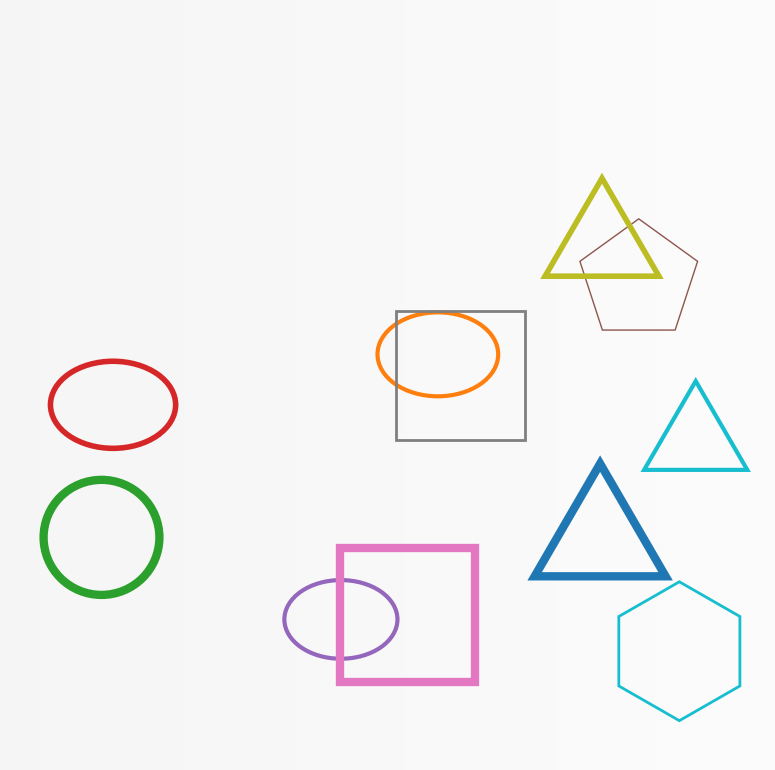[{"shape": "triangle", "thickness": 3, "radius": 0.49, "center": [0.774, 0.3]}, {"shape": "oval", "thickness": 1.5, "radius": 0.39, "center": [0.565, 0.54]}, {"shape": "circle", "thickness": 3, "radius": 0.37, "center": [0.131, 0.302]}, {"shape": "oval", "thickness": 2, "radius": 0.4, "center": [0.146, 0.474]}, {"shape": "oval", "thickness": 1.5, "radius": 0.36, "center": [0.44, 0.196]}, {"shape": "pentagon", "thickness": 0.5, "radius": 0.4, "center": [0.824, 0.636]}, {"shape": "square", "thickness": 3, "radius": 0.43, "center": [0.526, 0.202]}, {"shape": "square", "thickness": 1, "radius": 0.42, "center": [0.594, 0.512]}, {"shape": "triangle", "thickness": 2, "radius": 0.42, "center": [0.777, 0.684]}, {"shape": "hexagon", "thickness": 1, "radius": 0.45, "center": [0.877, 0.154]}, {"shape": "triangle", "thickness": 1.5, "radius": 0.38, "center": [0.898, 0.428]}]